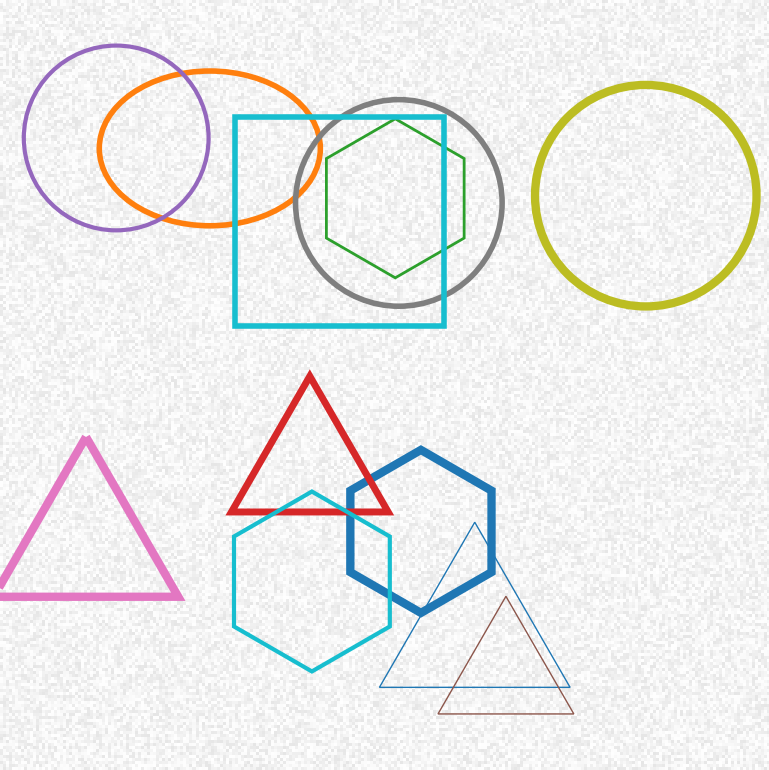[{"shape": "triangle", "thickness": 0.5, "radius": 0.71, "center": [0.617, 0.179]}, {"shape": "hexagon", "thickness": 3, "radius": 0.53, "center": [0.547, 0.31]}, {"shape": "oval", "thickness": 2, "radius": 0.72, "center": [0.272, 0.807]}, {"shape": "hexagon", "thickness": 1, "radius": 0.52, "center": [0.513, 0.742]}, {"shape": "triangle", "thickness": 2.5, "radius": 0.59, "center": [0.402, 0.394]}, {"shape": "circle", "thickness": 1.5, "radius": 0.6, "center": [0.151, 0.821]}, {"shape": "triangle", "thickness": 0.5, "radius": 0.51, "center": [0.657, 0.124]}, {"shape": "triangle", "thickness": 3, "radius": 0.69, "center": [0.112, 0.294]}, {"shape": "circle", "thickness": 2, "radius": 0.67, "center": [0.518, 0.736]}, {"shape": "circle", "thickness": 3, "radius": 0.72, "center": [0.839, 0.746]}, {"shape": "square", "thickness": 2, "radius": 0.68, "center": [0.44, 0.712]}, {"shape": "hexagon", "thickness": 1.5, "radius": 0.58, "center": [0.405, 0.245]}]